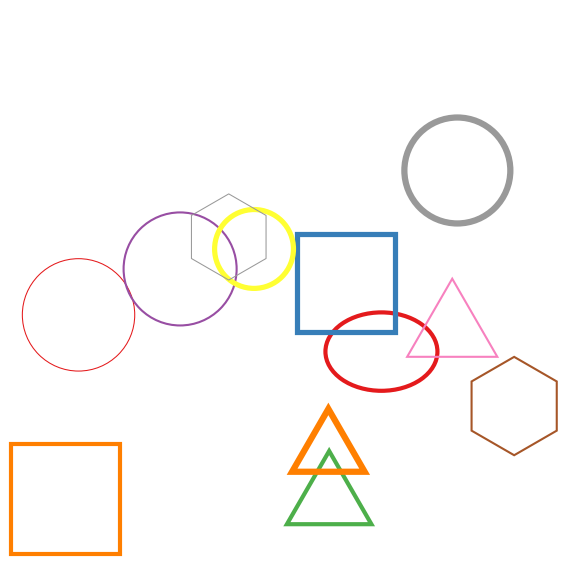[{"shape": "oval", "thickness": 2, "radius": 0.48, "center": [0.66, 0.39]}, {"shape": "circle", "thickness": 0.5, "radius": 0.49, "center": [0.136, 0.454]}, {"shape": "square", "thickness": 2.5, "radius": 0.42, "center": [0.599, 0.51]}, {"shape": "triangle", "thickness": 2, "radius": 0.42, "center": [0.57, 0.134]}, {"shape": "circle", "thickness": 1, "radius": 0.49, "center": [0.312, 0.533]}, {"shape": "triangle", "thickness": 3, "radius": 0.36, "center": [0.569, 0.219]}, {"shape": "square", "thickness": 2, "radius": 0.47, "center": [0.113, 0.135]}, {"shape": "circle", "thickness": 2.5, "radius": 0.34, "center": [0.44, 0.568]}, {"shape": "hexagon", "thickness": 1, "radius": 0.43, "center": [0.89, 0.296]}, {"shape": "triangle", "thickness": 1, "radius": 0.45, "center": [0.783, 0.426]}, {"shape": "circle", "thickness": 3, "radius": 0.46, "center": [0.792, 0.704]}, {"shape": "hexagon", "thickness": 0.5, "radius": 0.37, "center": [0.396, 0.589]}]